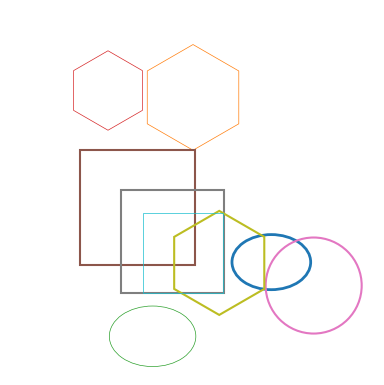[{"shape": "oval", "thickness": 2, "radius": 0.51, "center": [0.705, 0.319]}, {"shape": "hexagon", "thickness": 0.5, "radius": 0.69, "center": [0.501, 0.747]}, {"shape": "oval", "thickness": 0.5, "radius": 0.56, "center": [0.396, 0.127]}, {"shape": "hexagon", "thickness": 0.5, "radius": 0.52, "center": [0.281, 0.765]}, {"shape": "square", "thickness": 1.5, "radius": 0.74, "center": [0.357, 0.461]}, {"shape": "circle", "thickness": 1.5, "radius": 0.62, "center": [0.815, 0.258]}, {"shape": "square", "thickness": 1.5, "radius": 0.67, "center": [0.447, 0.373]}, {"shape": "hexagon", "thickness": 1.5, "radius": 0.68, "center": [0.569, 0.317]}, {"shape": "square", "thickness": 0.5, "radius": 0.52, "center": [0.475, 0.343]}]